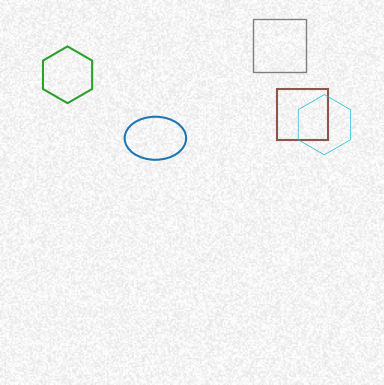[{"shape": "oval", "thickness": 1.5, "radius": 0.4, "center": [0.404, 0.641]}, {"shape": "hexagon", "thickness": 1.5, "radius": 0.37, "center": [0.175, 0.806]}, {"shape": "square", "thickness": 1.5, "radius": 0.33, "center": [0.785, 0.703]}, {"shape": "square", "thickness": 1, "radius": 0.34, "center": [0.726, 0.883]}, {"shape": "hexagon", "thickness": 0.5, "radius": 0.39, "center": [0.842, 0.676]}]